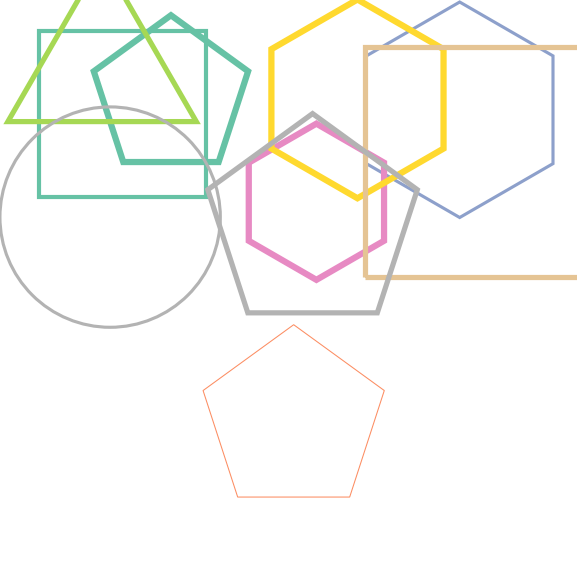[{"shape": "square", "thickness": 2, "radius": 0.72, "center": [0.212, 0.801]}, {"shape": "pentagon", "thickness": 3, "radius": 0.7, "center": [0.296, 0.832]}, {"shape": "pentagon", "thickness": 0.5, "radius": 0.82, "center": [0.509, 0.272]}, {"shape": "hexagon", "thickness": 1.5, "radius": 0.93, "center": [0.796, 0.809]}, {"shape": "hexagon", "thickness": 3, "radius": 0.68, "center": [0.548, 0.65]}, {"shape": "triangle", "thickness": 2.5, "radius": 0.94, "center": [0.177, 0.883]}, {"shape": "hexagon", "thickness": 3, "radius": 0.86, "center": [0.619, 0.828]}, {"shape": "square", "thickness": 2.5, "radius": 0.99, "center": [0.831, 0.719]}, {"shape": "circle", "thickness": 1.5, "radius": 0.95, "center": [0.191, 0.623]}, {"shape": "pentagon", "thickness": 2.5, "radius": 0.95, "center": [0.541, 0.612]}]